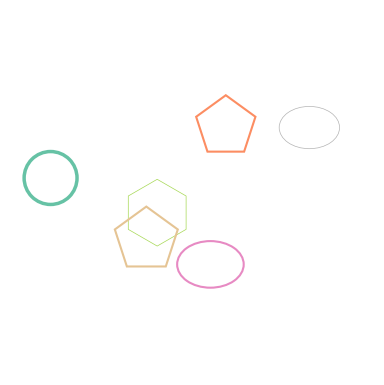[{"shape": "circle", "thickness": 2.5, "radius": 0.34, "center": [0.131, 0.538]}, {"shape": "pentagon", "thickness": 1.5, "radius": 0.4, "center": [0.586, 0.672]}, {"shape": "oval", "thickness": 1.5, "radius": 0.43, "center": [0.547, 0.313]}, {"shape": "hexagon", "thickness": 0.5, "radius": 0.43, "center": [0.408, 0.448]}, {"shape": "pentagon", "thickness": 1.5, "radius": 0.43, "center": [0.38, 0.377]}, {"shape": "oval", "thickness": 0.5, "radius": 0.39, "center": [0.804, 0.669]}]